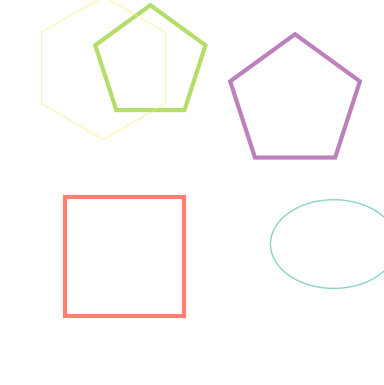[{"shape": "oval", "thickness": 1, "radius": 0.82, "center": [0.867, 0.366]}, {"shape": "square", "thickness": 3, "radius": 0.77, "center": [0.323, 0.334]}, {"shape": "pentagon", "thickness": 3, "radius": 0.75, "center": [0.391, 0.836]}, {"shape": "pentagon", "thickness": 3, "radius": 0.89, "center": [0.766, 0.734]}, {"shape": "hexagon", "thickness": 0.5, "radius": 0.93, "center": [0.269, 0.823]}]